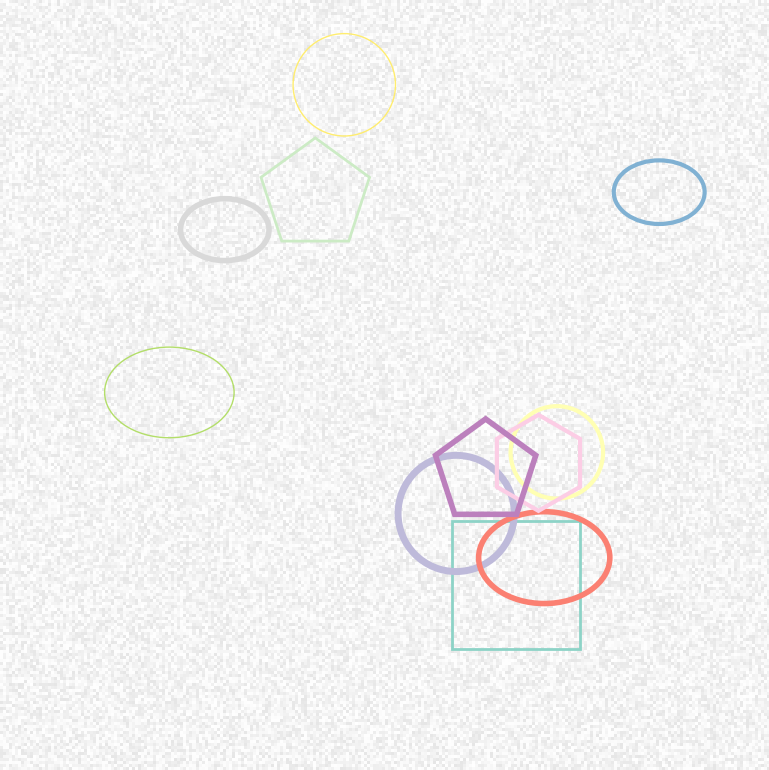[{"shape": "square", "thickness": 1, "radius": 0.41, "center": [0.67, 0.24]}, {"shape": "circle", "thickness": 1.5, "radius": 0.3, "center": [0.723, 0.412]}, {"shape": "circle", "thickness": 2.5, "radius": 0.38, "center": [0.592, 0.333]}, {"shape": "oval", "thickness": 2, "radius": 0.43, "center": [0.707, 0.276]}, {"shape": "oval", "thickness": 1.5, "radius": 0.3, "center": [0.856, 0.75]}, {"shape": "oval", "thickness": 0.5, "radius": 0.42, "center": [0.22, 0.49]}, {"shape": "hexagon", "thickness": 1.5, "radius": 0.31, "center": [0.699, 0.399]}, {"shape": "oval", "thickness": 2, "radius": 0.29, "center": [0.292, 0.702]}, {"shape": "pentagon", "thickness": 2, "radius": 0.34, "center": [0.631, 0.387]}, {"shape": "pentagon", "thickness": 1, "radius": 0.37, "center": [0.409, 0.747]}, {"shape": "circle", "thickness": 0.5, "radius": 0.33, "center": [0.447, 0.89]}]